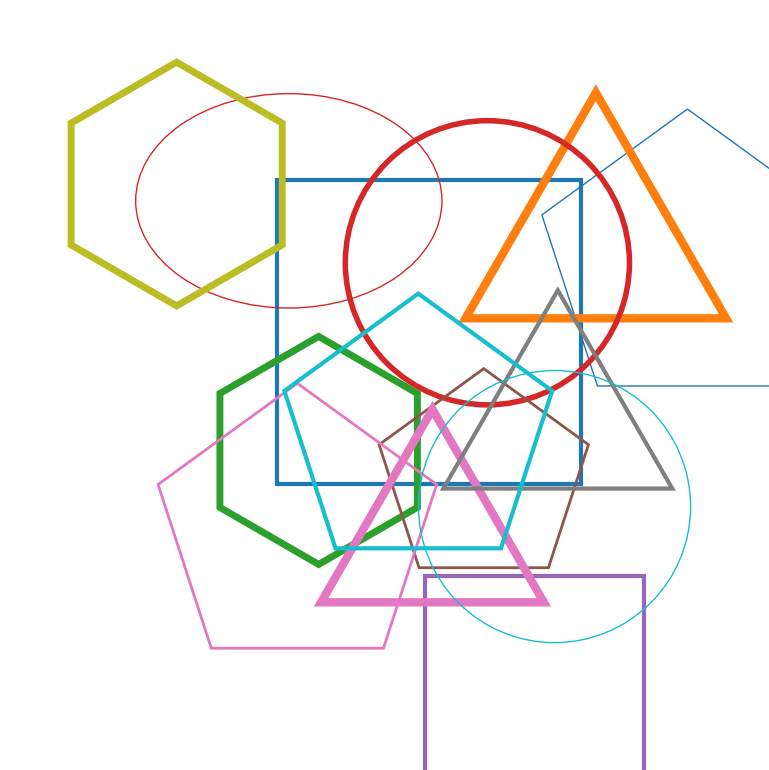[{"shape": "square", "thickness": 1.5, "radius": 0.99, "center": [0.557, 0.568]}, {"shape": "pentagon", "thickness": 0.5, "radius": 0.99, "center": [0.893, 0.66]}, {"shape": "triangle", "thickness": 3, "radius": 0.98, "center": [0.774, 0.684]}, {"shape": "hexagon", "thickness": 2.5, "radius": 0.74, "center": [0.414, 0.415]}, {"shape": "oval", "thickness": 0.5, "radius": 0.99, "center": [0.375, 0.739]}, {"shape": "circle", "thickness": 2, "radius": 0.92, "center": [0.633, 0.659]}, {"shape": "square", "thickness": 1.5, "radius": 0.71, "center": [0.694, 0.11]}, {"shape": "pentagon", "thickness": 1, "radius": 0.71, "center": [0.628, 0.378]}, {"shape": "triangle", "thickness": 3, "radius": 0.84, "center": [0.562, 0.301]}, {"shape": "pentagon", "thickness": 1, "radius": 0.95, "center": [0.386, 0.312]}, {"shape": "triangle", "thickness": 1.5, "radius": 0.86, "center": [0.724, 0.451]}, {"shape": "hexagon", "thickness": 2.5, "radius": 0.79, "center": [0.229, 0.761]}, {"shape": "circle", "thickness": 0.5, "radius": 0.88, "center": [0.72, 0.342]}, {"shape": "pentagon", "thickness": 1.5, "radius": 0.91, "center": [0.543, 0.436]}]